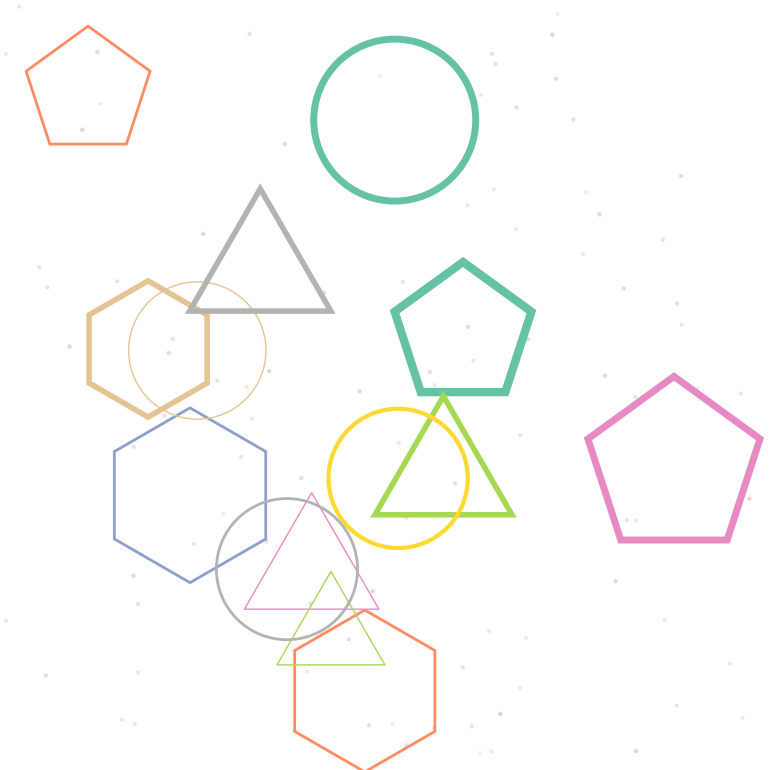[{"shape": "circle", "thickness": 2.5, "radius": 0.53, "center": [0.513, 0.844]}, {"shape": "pentagon", "thickness": 3, "radius": 0.47, "center": [0.601, 0.566]}, {"shape": "pentagon", "thickness": 1, "radius": 0.42, "center": [0.114, 0.881]}, {"shape": "hexagon", "thickness": 1, "radius": 0.53, "center": [0.474, 0.103]}, {"shape": "hexagon", "thickness": 1, "radius": 0.57, "center": [0.247, 0.357]}, {"shape": "pentagon", "thickness": 2.5, "radius": 0.59, "center": [0.875, 0.394]}, {"shape": "triangle", "thickness": 0.5, "radius": 0.5, "center": [0.405, 0.259]}, {"shape": "triangle", "thickness": 0.5, "radius": 0.4, "center": [0.43, 0.177]}, {"shape": "triangle", "thickness": 2, "radius": 0.51, "center": [0.576, 0.383]}, {"shape": "circle", "thickness": 1.5, "radius": 0.45, "center": [0.517, 0.379]}, {"shape": "circle", "thickness": 0.5, "radius": 0.45, "center": [0.256, 0.545]}, {"shape": "hexagon", "thickness": 2, "radius": 0.44, "center": [0.192, 0.547]}, {"shape": "triangle", "thickness": 2, "radius": 0.53, "center": [0.338, 0.649]}, {"shape": "circle", "thickness": 1, "radius": 0.46, "center": [0.373, 0.261]}]